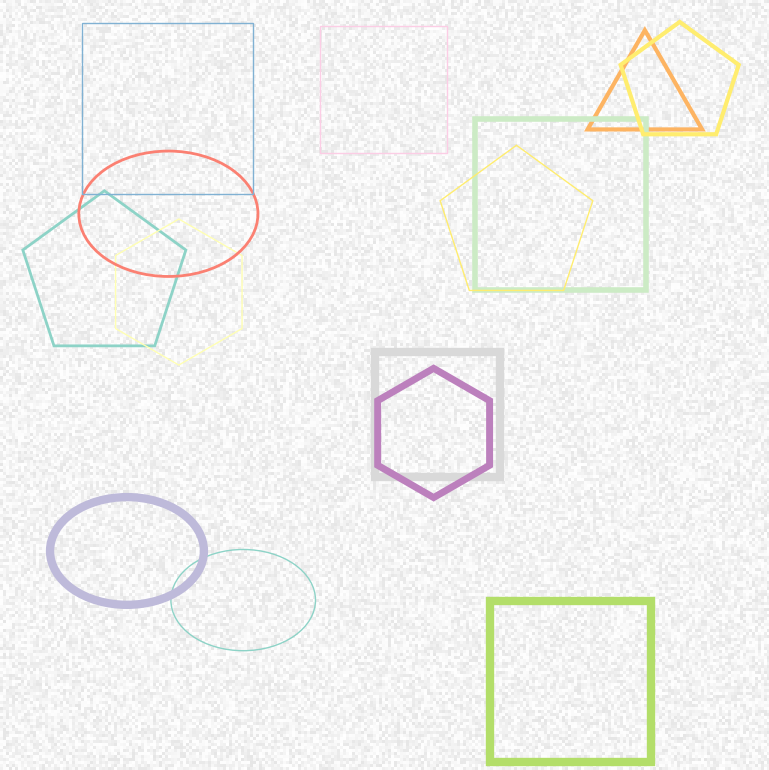[{"shape": "oval", "thickness": 0.5, "radius": 0.47, "center": [0.316, 0.221]}, {"shape": "pentagon", "thickness": 1, "radius": 0.56, "center": [0.136, 0.641]}, {"shape": "hexagon", "thickness": 0.5, "radius": 0.47, "center": [0.232, 0.621]}, {"shape": "oval", "thickness": 3, "radius": 0.5, "center": [0.165, 0.284]}, {"shape": "oval", "thickness": 1, "radius": 0.58, "center": [0.219, 0.722]}, {"shape": "square", "thickness": 0.5, "radius": 0.55, "center": [0.218, 0.859]}, {"shape": "triangle", "thickness": 1.5, "radius": 0.43, "center": [0.837, 0.875]}, {"shape": "square", "thickness": 3, "radius": 0.52, "center": [0.741, 0.115]}, {"shape": "square", "thickness": 0.5, "radius": 0.41, "center": [0.498, 0.884]}, {"shape": "square", "thickness": 3, "radius": 0.41, "center": [0.568, 0.461]}, {"shape": "hexagon", "thickness": 2.5, "radius": 0.42, "center": [0.563, 0.438]}, {"shape": "square", "thickness": 2, "radius": 0.56, "center": [0.728, 0.734]}, {"shape": "pentagon", "thickness": 0.5, "radius": 0.52, "center": [0.671, 0.707]}, {"shape": "pentagon", "thickness": 1.5, "radius": 0.4, "center": [0.883, 0.891]}]